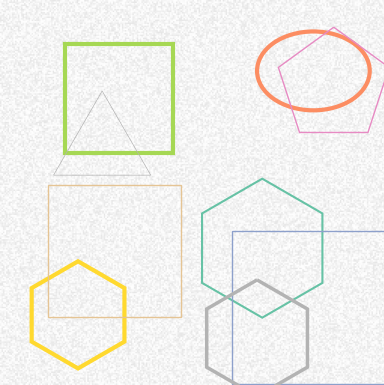[{"shape": "hexagon", "thickness": 1.5, "radius": 0.9, "center": [0.681, 0.355]}, {"shape": "oval", "thickness": 3, "radius": 0.73, "center": [0.814, 0.816]}, {"shape": "square", "thickness": 1, "radius": 0.99, "center": [0.802, 0.202]}, {"shape": "pentagon", "thickness": 1, "radius": 0.76, "center": [0.867, 0.778]}, {"shape": "square", "thickness": 3, "radius": 0.71, "center": [0.309, 0.745]}, {"shape": "hexagon", "thickness": 3, "radius": 0.7, "center": [0.203, 0.182]}, {"shape": "square", "thickness": 1, "radius": 0.86, "center": [0.298, 0.348]}, {"shape": "hexagon", "thickness": 2.5, "radius": 0.76, "center": [0.668, 0.122]}, {"shape": "triangle", "thickness": 0.5, "radius": 0.73, "center": [0.265, 0.618]}]